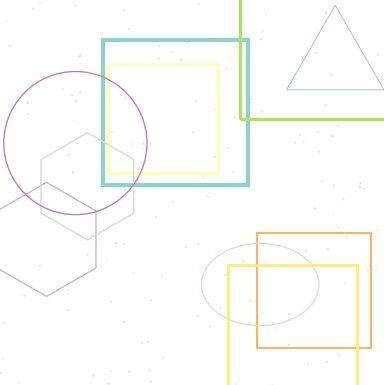[{"shape": "square", "thickness": 3, "radius": 0.94, "center": [0.456, 0.708]}, {"shape": "square", "thickness": 2, "radius": 0.71, "center": [0.423, 0.692]}, {"shape": "hexagon", "thickness": 1, "radius": 0.74, "center": [0.121, 0.378]}, {"shape": "triangle", "thickness": 0.5, "radius": 0.73, "center": [0.871, 0.84]}, {"shape": "square", "thickness": 1.5, "radius": 0.74, "center": [0.816, 0.246]}, {"shape": "square", "thickness": 2.5, "radius": 0.96, "center": [0.817, 0.883]}, {"shape": "hexagon", "thickness": 1, "radius": 0.7, "center": [0.227, 0.516]}, {"shape": "circle", "thickness": 1, "radius": 0.93, "center": [0.196, 0.628]}, {"shape": "oval", "thickness": 1, "radius": 0.76, "center": [0.676, 0.261]}, {"shape": "square", "thickness": 2, "radius": 0.84, "center": [0.759, 0.143]}]